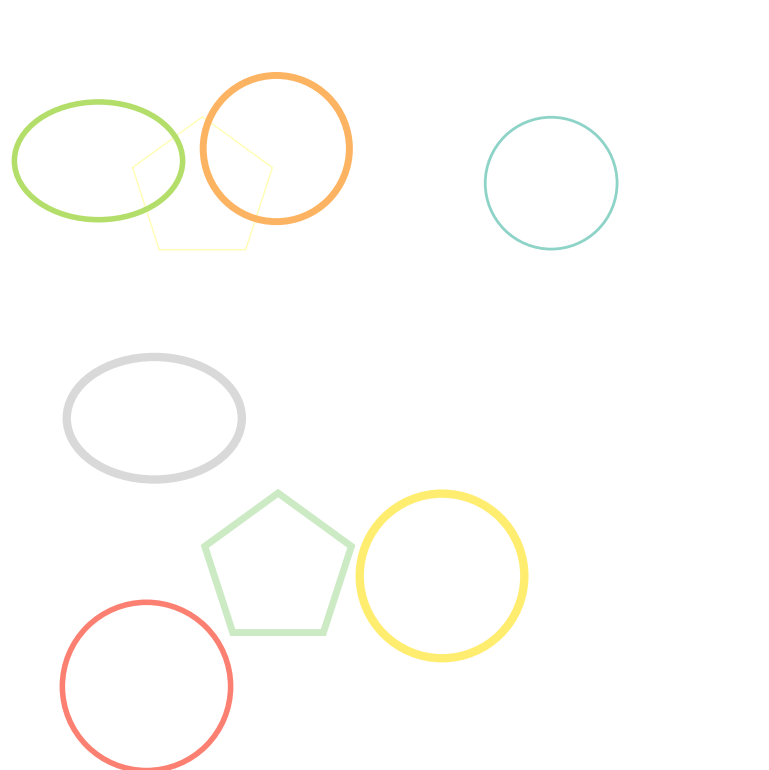[{"shape": "circle", "thickness": 1, "radius": 0.43, "center": [0.716, 0.762]}, {"shape": "pentagon", "thickness": 0.5, "radius": 0.48, "center": [0.263, 0.753]}, {"shape": "circle", "thickness": 2, "radius": 0.55, "center": [0.19, 0.109]}, {"shape": "circle", "thickness": 2.5, "radius": 0.47, "center": [0.359, 0.807]}, {"shape": "oval", "thickness": 2, "radius": 0.55, "center": [0.128, 0.791]}, {"shape": "oval", "thickness": 3, "radius": 0.57, "center": [0.2, 0.457]}, {"shape": "pentagon", "thickness": 2.5, "radius": 0.5, "center": [0.361, 0.26]}, {"shape": "circle", "thickness": 3, "radius": 0.53, "center": [0.574, 0.252]}]